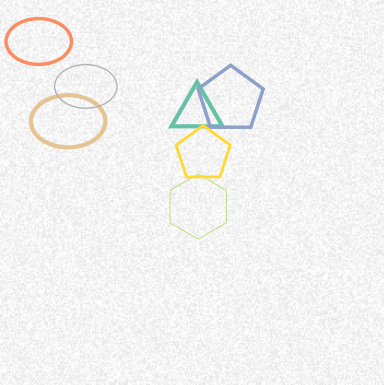[{"shape": "triangle", "thickness": 3, "radius": 0.38, "center": [0.512, 0.71]}, {"shape": "oval", "thickness": 2.5, "radius": 0.42, "center": [0.101, 0.892]}, {"shape": "pentagon", "thickness": 2.5, "radius": 0.44, "center": [0.599, 0.741]}, {"shape": "hexagon", "thickness": 0.5, "radius": 0.42, "center": [0.515, 0.463]}, {"shape": "pentagon", "thickness": 2, "radius": 0.37, "center": [0.528, 0.6]}, {"shape": "oval", "thickness": 3, "radius": 0.48, "center": [0.177, 0.685]}, {"shape": "oval", "thickness": 1, "radius": 0.41, "center": [0.223, 0.776]}]